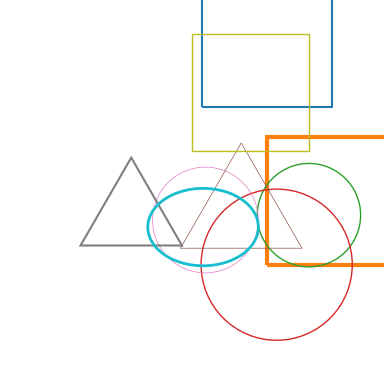[{"shape": "square", "thickness": 1.5, "radius": 0.85, "center": [0.693, 0.89]}, {"shape": "square", "thickness": 3, "radius": 0.83, "center": [0.86, 0.477]}, {"shape": "circle", "thickness": 1, "radius": 0.67, "center": [0.802, 0.441]}, {"shape": "circle", "thickness": 1, "radius": 0.98, "center": [0.719, 0.313]}, {"shape": "triangle", "thickness": 0.5, "radius": 0.91, "center": [0.627, 0.446]}, {"shape": "circle", "thickness": 0.5, "radius": 0.69, "center": [0.534, 0.429]}, {"shape": "triangle", "thickness": 1.5, "radius": 0.76, "center": [0.341, 0.438]}, {"shape": "square", "thickness": 1, "radius": 0.76, "center": [0.65, 0.76]}, {"shape": "oval", "thickness": 2, "radius": 0.72, "center": [0.527, 0.41]}]